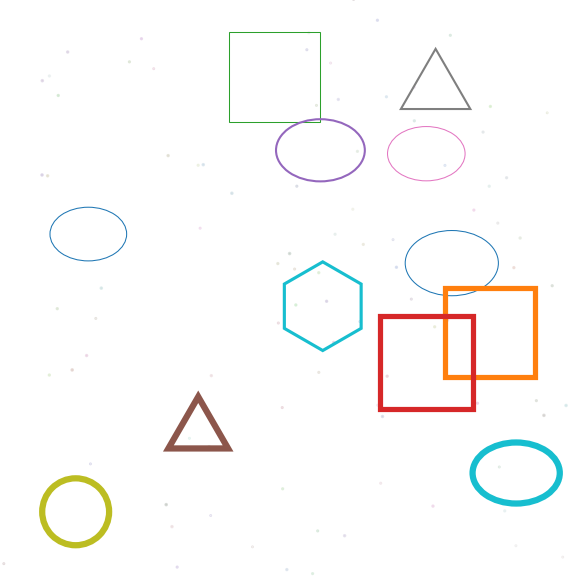[{"shape": "oval", "thickness": 0.5, "radius": 0.33, "center": [0.153, 0.594]}, {"shape": "oval", "thickness": 0.5, "radius": 0.4, "center": [0.782, 0.543]}, {"shape": "square", "thickness": 2.5, "radius": 0.39, "center": [0.849, 0.423]}, {"shape": "square", "thickness": 0.5, "radius": 0.39, "center": [0.475, 0.866]}, {"shape": "square", "thickness": 2.5, "radius": 0.4, "center": [0.739, 0.371]}, {"shape": "oval", "thickness": 1, "radius": 0.38, "center": [0.555, 0.739]}, {"shape": "triangle", "thickness": 3, "radius": 0.3, "center": [0.343, 0.252]}, {"shape": "oval", "thickness": 0.5, "radius": 0.34, "center": [0.738, 0.733]}, {"shape": "triangle", "thickness": 1, "radius": 0.35, "center": [0.754, 0.845]}, {"shape": "circle", "thickness": 3, "radius": 0.29, "center": [0.131, 0.113]}, {"shape": "hexagon", "thickness": 1.5, "radius": 0.38, "center": [0.559, 0.469]}, {"shape": "oval", "thickness": 3, "radius": 0.38, "center": [0.894, 0.18]}]